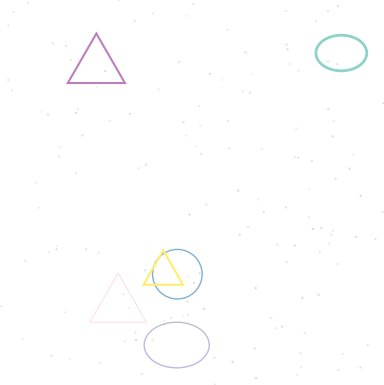[{"shape": "oval", "thickness": 2, "radius": 0.33, "center": [0.887, 0.862]}, {"shape": "oval", "thickness": 1, "radius": 0.42, "center": [0.459, 0.104]}, {"shape": "circle", "thickness": 1, "radius": 0.32, "center": [0.461, 0.288]}, {"shape": "triangle", "thickness": 0.5, "radius": 0.42, "center": [0.307, 0.206]}, {"shape": "triangle", "thickness": 1.5, "radius": 0.43, "center": [0.25, 0.827]}, {"shape": "triangle", "thickness": 1.5, "radius": 0.3, "center": [0.424, 0.29]}]